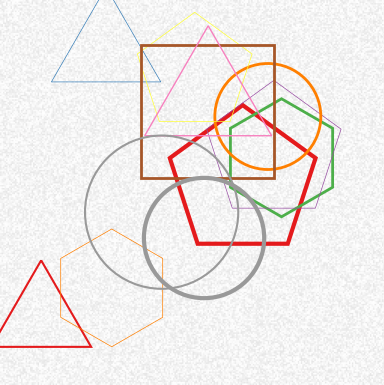[{"shape": "pentagon", "thickness": 3, "radius": 1.0, "center": [0.63, 0.528]}, {"shape": "triangle", "thickness": 1.5, "radius": 0.75, "center": [0.107, 0.174]}, {"shape": "triangle", "thickness": 0.5, "radius": 0.82, "center": [0.276, 0.869]}, {"shape": "hexagon", "thickness": 2, "radius": 0.77, "center": [0.731, 0.59]}, {"shape": "pentagon", "thickness": 0.5, "radius": 0.92, "center": [0.711, 0.608]}, {"shape": "hexagon", "thickness": 0.5, "radius": 0.76, "center": [0.29, 0.252]}, {"shape": "circle", "thickness": 2, "radius": 0.69, "center": [0.696, 0.697]}, {"shape": "pentagon", "thickness": 0.5, "radius": 0.78, "center": [0.506, 0.811]}, {"shape": "square", "thickness": 2, "radius": 0.86, "center": [0.539, 0.709]}, {"shape": "triangle", "thickness": 1, "radius": 0.95, "center": [0.541, 0.743]}, {"shape": "circle", "thickness": 1.5, "radius": 1.0, "center": [0.42, 0.449]}, {"shape": "circle", "thickness": 3, "radius": 0.78, "center": [0.53, 0.382]}]